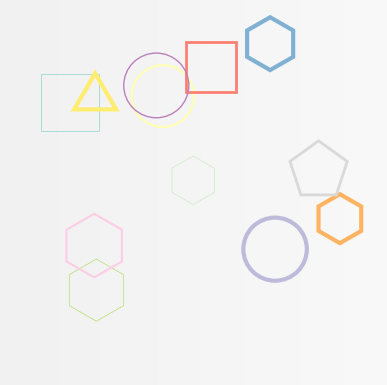[{"shape": "square", "thickness": 0.5, "radius": 0.37, "center": [0.18, 0.734]}, {"shape": "circle", "thickness": 1.5, "radius": 0.4, "center": [0.42, 0.75]}, {"shape": "circle", "thickness": 3, "radius": 0.41, "center": [0.71, 0.353]}, {"shape": "square", "thickness": 2, "radius": 0.32, "center": [0.544, 0.826]}, {"shape": "hexagon", "thickness": 3, "radius": 0.34, "center": [0.697, 0.887]}, {"shape": "hexagon", "thickness": 3, "radius": 0.32, "center": [0.877, 0.432]}, {"shape": "hexagon", "thickness": 0.5, "radius": 0.4, "center": [0.249, 0.246]}, {"shape": "hexagon", "thickness": 1.5, "radius": 0.41, "center": [0.243, 0.362]}, {"shape": "pentagon", "thickness": 2, "radius": 0.39, "center": [0.822, 0.557]}, {"shape": "circle", "thickness": 1, "radius": 0.42, "center": [0.403, 0.778]}, {"shape": "hexagon", "thickness": 0.5, "radius": 0.32, "center": [0.498, 0.532]}, {"shape": "triangle", "thickness": 3, "radius": 0.31, "center": [0.246, 0.747]}]